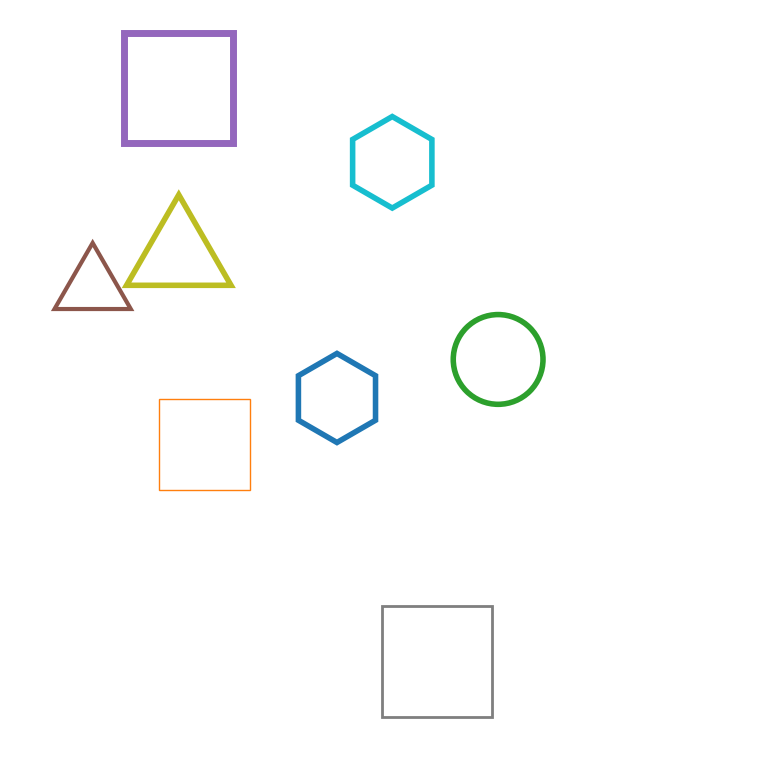[{"shape": "hexagon", "thickness": 2, "radius": 0.29, "center": [0.438, 0.483]}, {"shape": "square", "thickness": 0.5, "radius": 0.3, "center": [0.266, 0.423]}, {"shape": "circle", "thickness": 2, "radius": 0.29, "center": [0.647, 0.533]}, {"shape": "square", "thickness": 2.5, "radius": 0.35, "center": [0.232, 0.886]}, {"shape": "triangle", "thickness": 1.5, "radius": 0.29, "center": [0.12, 0.627]}, {"shape": "square", "thickness": 1, "radius": 0.36, "center": [0.567, 0.141]}, {"shape": "triangle", "thickness": 2, "radius": 0.39, "center": [0.232, 0.669]}, {"shape": "hexagon", "thickness": 2, "radius": 0.3, "center": [0.509, 0.789]}]